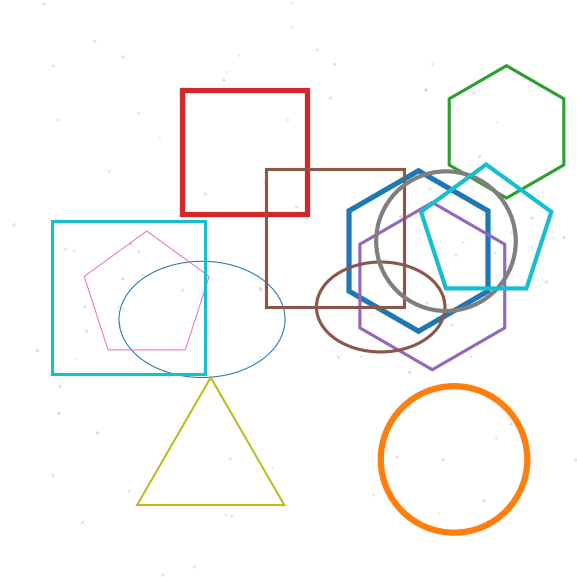[{"shape": "hexagon", "thickness": 2.5, "radius": 0.69, "center": [0.725, 0.565]}, {"shape": "oval", "thickness": 0.5, "radius": 0.72, "center": [0.35, 0.446]}, {"shape": "circle", "thickness": 3, "radius": 0.63, "center": [0.786, 0.204]}, {"shape": "hexagon", "thickness": 1.5, "radius": 0.57, "center": [0.877, 0.771]}, {"shape": "square", "thickness": 2.5, "radius": 0.54, "center": [0.424, 0.736]}, {"shape": "hexagon", "thickness": 1.5, "radius": 0.72, "center": [0.749, 0.504]}, {"shape": "oval", "thickness": 1.5, "radius": 0.56, "center": [0.659, 0.468]}, {"shape": "square", "thickness": 1.5, "radius": 0.6, "center": [0.58, 0.586]}, {"shape": "pentagon", "thickness": 0.5, "radius": 0.57, "center": [0.254, 0.485]}, {"shape": "circle", "thickness": 2, "radius": 0.6, "center": [0.772, 0.582]}, {"shape": "triangle", "thickness": 1, "radius": 0.74, "center": [0.365, 0.198]}, {"shape": "pentagon", "thickness": 2, "radius": 0.59, "center": [0.842, 0.596]}, {"shape": "square", "thickness": 1.5, "radius": 0.66, "center": [0.223, 0.484]}]